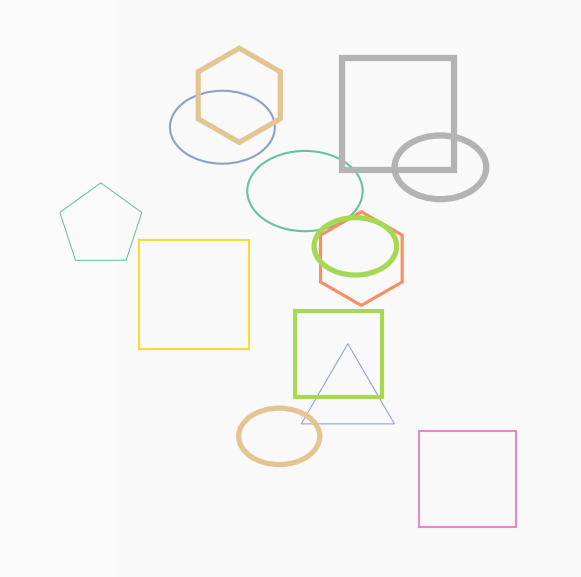[{"shape": "oval", "thickness": 1, "radius": 0.5, "center": [0.525, 0.668]}, {"shape": "pentagon", "thickness": 0.5, "radius": 0.37, "center": [0.173, 0.608]}, {"shape": "hexagon", "thickness": 1.5, "radius": 0.41, "center": [0.622, 0.551]}, {"shape": "oval", "thickness": 1, "radius": 0.45, "center": [0.383, 0.779]}, {"shape": "triangle", "thickness": 0.5, "radius": 0.46, "center": [0.598, 0.311]}, {"shape": "square", "thickness": 1, "radius": 0.42, "center": [0.804, 0.17]}, {"shape": "oval", "thickness": 2.5, "radius": 0.35, "center": [0.611, 0.573]}, {"shape": "square", "thickness": 2, "radius": 0.37, "center": [0.582, 0.386]}, {"shape": "square", "thickness": 1, "radius": 0.47, "center": [0.334, 0.489]}, {"shape": "oval", "thickness": 2.5, "radius": 0.35, "center": [0.48, 0.244]}, {"shape": "hexagon", "thickness": 2.5, "radius": 0.41, "center": [0.412, 0.834]}, {"shape": "square", "thickness": 3, "radius": 0.48, "center": [0.685, 0.801]}, {"shape": "oval", "thickness": 3, "radius": 0.39, "center": [0.758, 0.709]}]